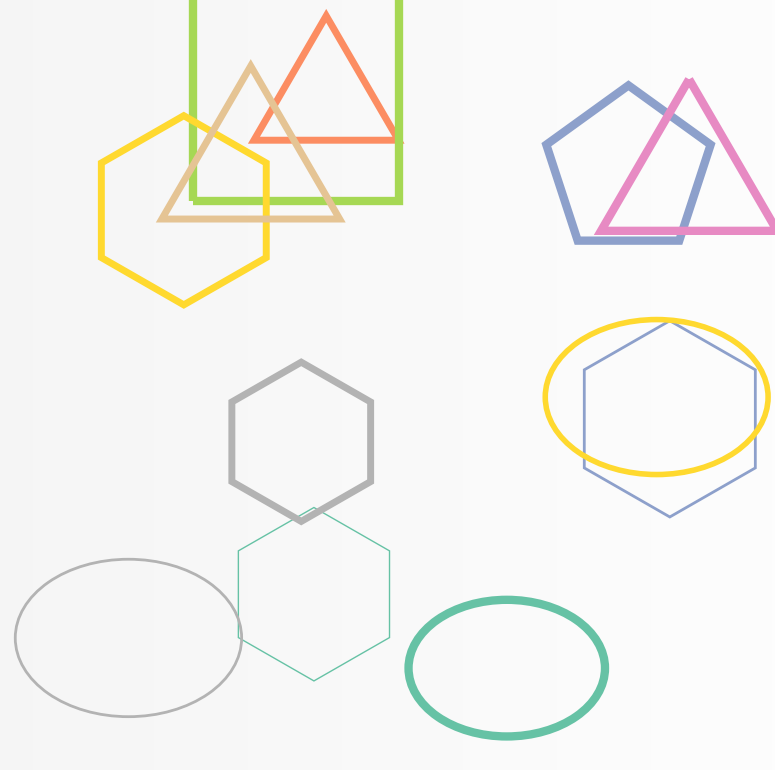[{"shape": "oval", "thickness": 3, "radius": 0.63, "center": [0.654, 0.132]}, {"shape": "hexagon", "thickness": 0.5, "radius": 0.56, "center": [0.405, 0.228]}, {"shape": "triangle", "thickness": 2.5, "radius": 0.54, "center": [0.421, 0.872]}, {"shape": "pentagon", "thickness": 3, "radius": 0.56, "center": [0.811, 0.778]}, {"shape": "hexagon", "thickness": 1, "radius": 0.64, "center": [0.864, 0.456]}, {"shape": "triangle", "thickness": 3, "radius": 0.66, "center": [0.889, 0.766]}, {"shape": "square", "thickness": 3, "radius": 0.67, "center": [0.382, 0.873]}, {"shape": "oval", "thickness": 2, "radius": 0.72, "center": [0.847, 0.484]}, {"shape": "hexagon", "thickness": 2.5, "radius": 0.61, "center": [0.237, 0.727]}, {"shape": "triangle", "thickness": 2.5, "radius": 0.66, "center": [0.324, 0.782]}, {"shape": "oval", "thickness": 1, "radius": 0.73, "center": [0.166, 0.171]}, {"shape": "hexagon", "thickness": 2.5, "radius": 0.52, "center": [0.389, 0.426]}]